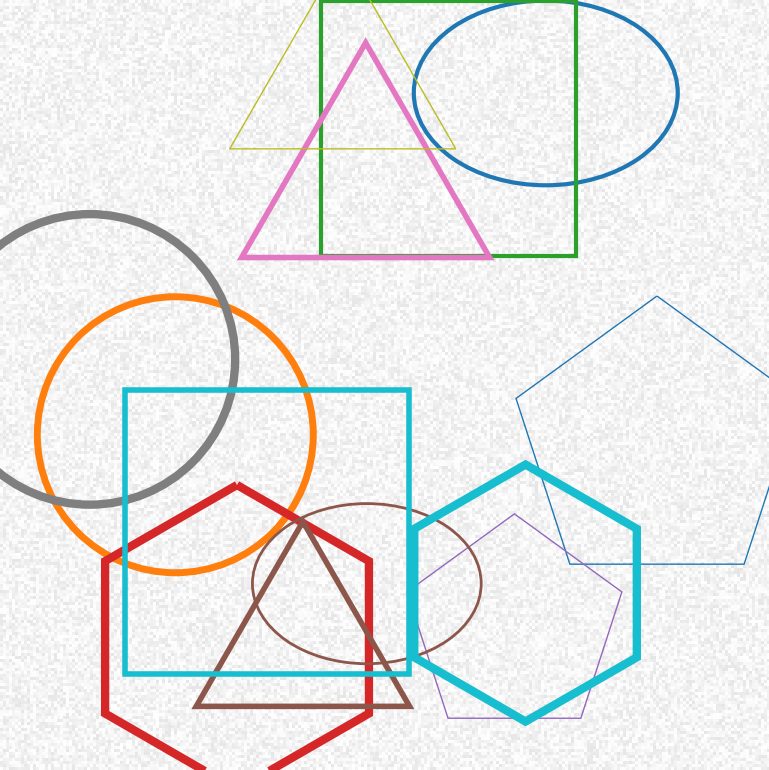[{"shape": "oval", "thickness": 1.5, "radius": 0.86, "center": [0.709, 0.879]}, {"shape": "pentagon", "thickness": 0.5, "radius": 0.96, "center": [0.853, 0.423]}, {"shape": "circle", "thickness": 2.5, "radius": 0.9, "center": [0.228, 0.435]}, {"shape": "square", "thickness": 1.5, "radius": 0.83, "center": [0.583, 0.833]}, {"shape": "hexagon", "thickness": 3, "radius": 0.99, "center": [0.308, 0.172]}, {"shape": "pentagon", "thickness": 0.5, "radius": 0.73, "center": [0.668, 0.186]}, {"shape": "triangle", "thickness": 2, "radius": 0.8, "center": [0.393, 0.163]}, {"shape": "oval", "thickness": 1, "radius": 0.74, "center": [0.476, 0.242]}, {"shape": "triangle", "thickness": 2, "radius": 0.93, "center": [0.475, 0.759]}, {"shape": "circle", "thickness": 3, "radius": 0.94, "center": [0.117, 0.533]}, {"shape": "triangle", "thickness": 0.5, "radius": 0.85, "center": [0.445, 0.891]}, {"shape": "hexagon", "thickness": 3, "radius": 0.83, "center": [0.683, 0.23]}, {"shape": "square", "thickness": 2, "radius": 0.92, "center": [0.347, 0.309]}]